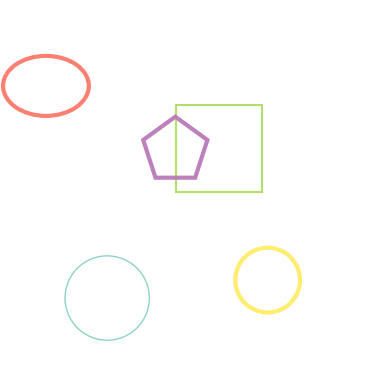[{"shape": "circle", "thickness": 1, "radius": 0.55, "center": [0.278, 0.226]}, {"shape": "oval", "thickness": 3, "radius": 0.56, "center": [0.119, 0.777]}, {"shape": "square", "thickness": 1.5, "radius": 0.56, "center": [0.569, 0.614]}, {"shape": "pentagon", "thickness": 3, "radius": 0.44, "center": [0.455, 0.609]}, {"shape": "circle", "thickness": 3, "radius": 0.42, "center": [0.695, 0.273]}]